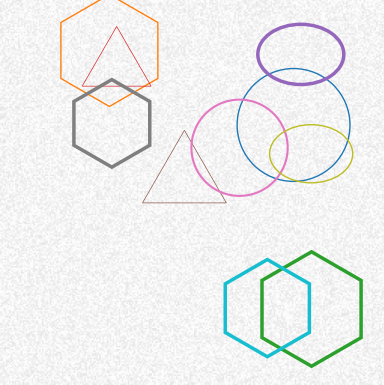[{"shape": "circle", "thickness": 1, "radius": 0.73, "center": [0.762, 0.675]}, {"shape": "hexagon", "thickness": 1, "radius": 0.73, "center": [0.284, 0.869]}, {"shape": "hexagon", "thickness": 2.5, "radius": 0.74, "center": [0.809, 0.197]}, {"shape": "triangle", "thickness": 0.5, "radius": 0.52, "center": [0.303, 0.828]}, {"shape": "oval", "thickness": 2.5, "radius": 0.56, "center": [0.781, 0.859]}, {"shape": "triangle", "thickness": 0.5, "radius": 0.63, "center": [0.479, 0.536]}, {"shape": "circle", "thickness": 1.5, "radius": 0.63, "center": [0.622, 0.616]}, {"shape": "hexagon", "thickness": 2.5, "radius": 0.57, "center": [0.29, 0.68]}, {"shape": "oval", "thickness": 1, "radius": 0.54, "center": [0.808, 0.601]}, {"shape": "hexagon", "thickness": 2.5, "radius": 0.63, "center": [0.694, 0.2]}]